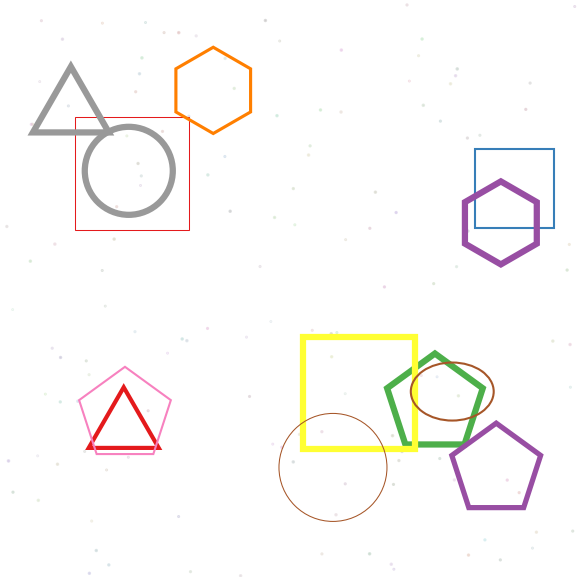[{"shape": "triangle", "thickness": 2, "radius": 0.35, "center": [0.214, 0.259]}, {"shape": "square", "thickness": 0.5, "radius": 0.49, "center": [0.228, 0.699]}, {"shape": "square", "thickness": 1, "radius": 0.34, "center": [0.89, 0.673]}, {"shape": "pentagon", "thickness": 3, "radius": 0.44, "center": [0.753, 0.3]}, {"shape": "hexagon", "thickness": 3, "radius": 0.36, "center": [0.867, 0.613]}, {"shape": "pentagon", "thickness": 2.5, "radius": 0.4, "center": [0.859, 0.186]}, {"shape": "hexagon", "thickness": 1.5, "radius": 0.37, "center": [0.369, 0.843]}, {"shape": "square", "thickness": 3, "radius": 0.48, "center": [0.621, 0.319]}, {"shape": "oval", "thickness": 1, "radius": 0.36, "center": [0.783, 0.321]}, {"shape": "circle", "thickness": 0.5, "radius": 0.47, "center": [0.577, 0.19]}, {"shape": "pentagon", "thickness": 1, "radius": 0.42, "center": [0.216, 0.28]}, {"shape": "circle", "thickness": 3, "radius": 0.38, "center": [0.223, 0.703]}, {"shape": "triangle", "thickness": 3, "radius": 0.38, "center": [0.123, 0.808]}]